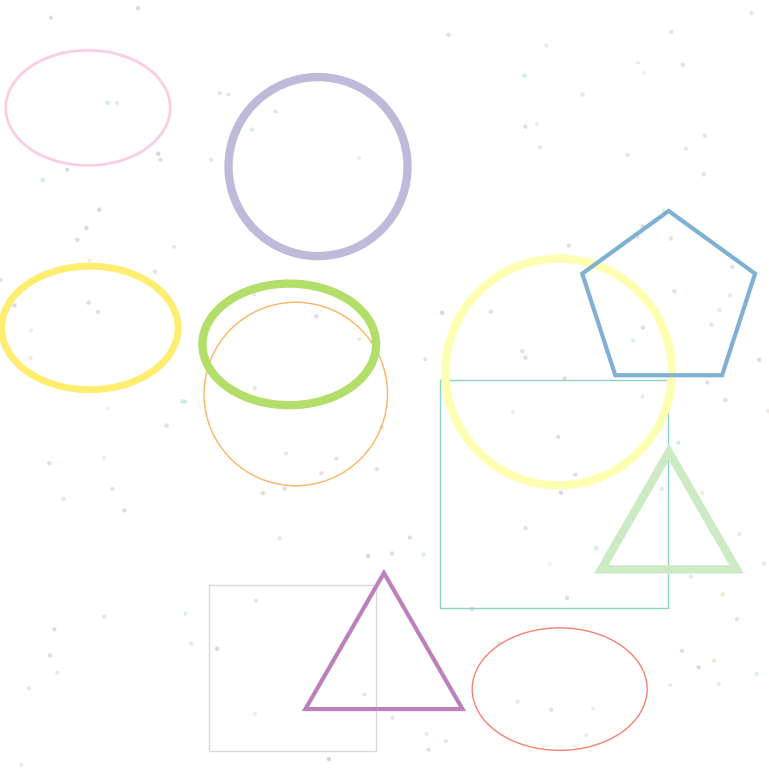[{"shape": "square", "thickness": 0.5, "radius": 0.74, "center": [0.719, 0.359]}, {"shape": "circle", "thickness": 3, "radius": 0.74, "center": [0.726, 0.517]}, {"shape": "circle", "thickness": 3, "radius": 0.58, "center": [0.413, 0.784]}, {"shape": "oval", "thickness": 0.5, "radius": 0.57, "center": [0.727, 0.105]}, {"shape": "pentagon", "thickness": 1.5, "radius": 0.59, "center": [0.868, 0.608]}, {"shape": "circle", "thickness": 0.5, "radius": 0.6, "center": [0.384, 0.488]}, {"shape": "oval", "thickness": 3, "radius": 0.56, "center": [0.376, 0.553]}, {"shape": "oval", "thickness": 1, "radius": 0.53, "center": [0.114, 0.86]}, {"shape": "square", "thickness": 0.5, "radius": 0.54, "center": [0.38, 0.133]}, {"shape": "triangle", "thickness": 1.5, "radius": 0.59, "center": [0.499, 0.138]}, {"shape": "triangle", "thickness": 3, "radius": 0.51, "center": [0.869, 0.311]}, {"shape": "oval", "thickness": 2.5, "radius": 0.57, "center": [0.117, 0.574]}]